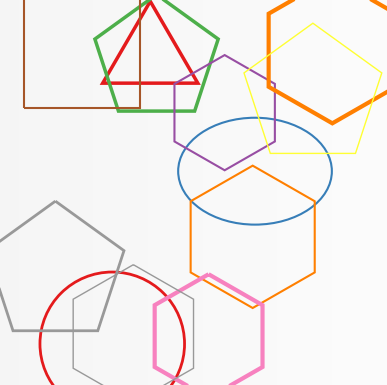[{"shape": "circle", "thickness": 2, "radius": 0.93, "center": [0.29, 0.107]}, {"shape": "triangle", "thickness": 2.5, "radius": 0.71, "center": [0.388, 0.855]}, {"shape": "oval", "thickness": 1.5, "radius": 0.99, "center": [0.658, 0.555]}, {"shape": "pentagon", "thickness": 2.5, "radius": 0.84, "center": [0.404, 0.847]}, {"shape": "hexagon", "thickness": 1.5, "radius": 0.75, "center": [0.58, 0.707]}, {"shape": "hexagon", "thickness": 3, "radius": 0.95, "center": [0.858, 0.869]}, {"shape": "hexagon", "thickness": 1.5, "radius": 0.92, "center": [0.652, 0.385]}, {"shape": "pentagon", "thickness": 1, "radius": 0.93, "center": [0.807, 0.753]}, {"shape": "square", "thickness": 1.5, "radius": 0.75, "center": [0.212, 0.87]}, {"shape": "hexagon", "thickness": 3, "radius": 0.8, "center": [0.538, 0.127]}, {"shape": "hexagon", "thickness": 1, "radius": 0.9, "center": [0.344, 0.133]}, {"shape": "pentagon", "thickness": 2, "radius": 0.93, "center": [0.143, 0.291]}]